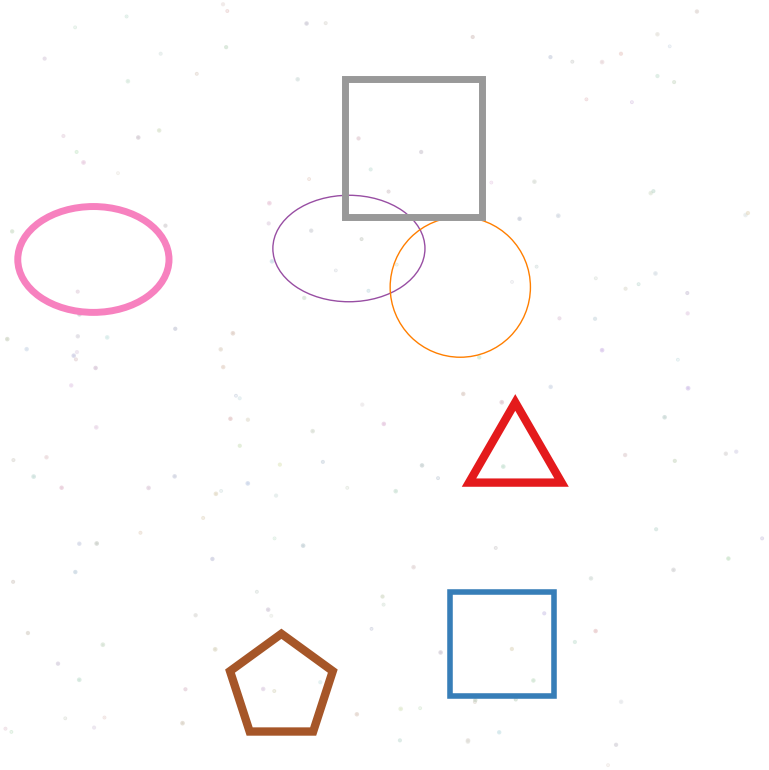[{"shape": "triangle", "thickness": 3, "radius": 0.35, "center": [0.669, 0.408]}, {"shape": "square", "thickness": 2, "radius": 0.34, "center": [0.652, 0.164]}, {"shape": "oval", "thickness": 0.5, "radius": 0.49, "center": [0.453, 0.677]}, {"shape": "circle", "thickness": 0.5, "radius": 0.46, "center": [0.598, 0.627]}, {"shape": "pentagon", "thickness": 3, "radius": 0.35, "center": [0.365, 0.107]}, {"shape": "oval", "thickness": 2.5, "radius": 0.49, "center": [0.121, 0.663]}, {"shape": "square", "thickness": 2.5, "radius": 0.45, "center": [0.537, 0.807]}]